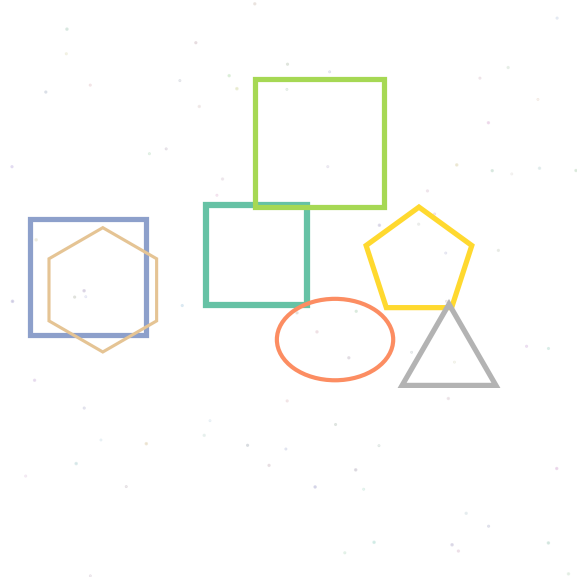[{"shape": "square", "thickness": 3, "radius": 0.43, "center": [0.444, 0.557]}, {"shape": "oval", "thickness": 2, "radius": 0.5, "center": [0.58, 0.411]}, {"shape": "square", "thickness": 2.5, "radius": 0.5, "center": [0.153, 0.52]}, {"shape": "square", "thickness": 2.5, "radius": 0.56, "center": [0.553, 0.752]}, {"shape": "pentagon", "thickness": 2.5, "radius": 0.48, "center": [0.725, 0.544]}, {"shape": "hexagon", "thickness": 1.5, "radius": 0.54, "center": [0.178, 0.497]}, {"shape": "triangle", "thickness": 2.5, "radius": 0.47, "center": [0.778, 0.379]}]